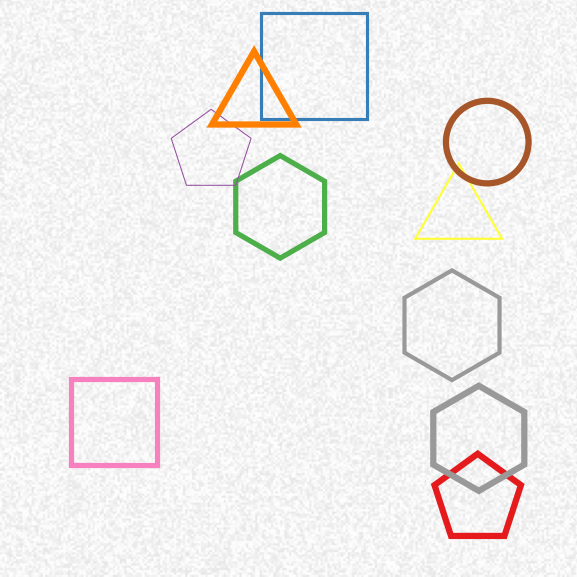[{"shape": "pentagon", "thickness": 3, "radius": 0.39, "center": [0.827, 0.135]}, {"shape": "square", "thickness": 1.5, "radius": 0.46, "center": [0.544, 0.885]}, {"shape": "hexagon", "thickness": 2.5, "radius": 0.44, "center": [0.485, 0.641]}, {"shape": "pentagon", "thickness": 0.5, "radius": 0.36, "center": [0.366, 0.737]}, {"shape": "triangle", "thickness": 3, "radius": 0.42, "center": [0.44, 0.826]}, {"shape": "triangle", "thickness": 1, "radius": 0.43, "center": [0.794, 0.629]}, {"shape": "circle", "thickness": 3, "radius": 0.36, "center": [0.844, 0.753]}, {"shape": "square", "thickness": 2.5, "radius": 0.37, "center": [0.198, 0.268]}, {"shape": "hexagon", "thickness": 2, "radius": 0.48, "center": [0.783, 0.436]}, {"shape": "hexagon", "thickness": 3, "radius": 0.45, "center": [0.829, 0.24]}]